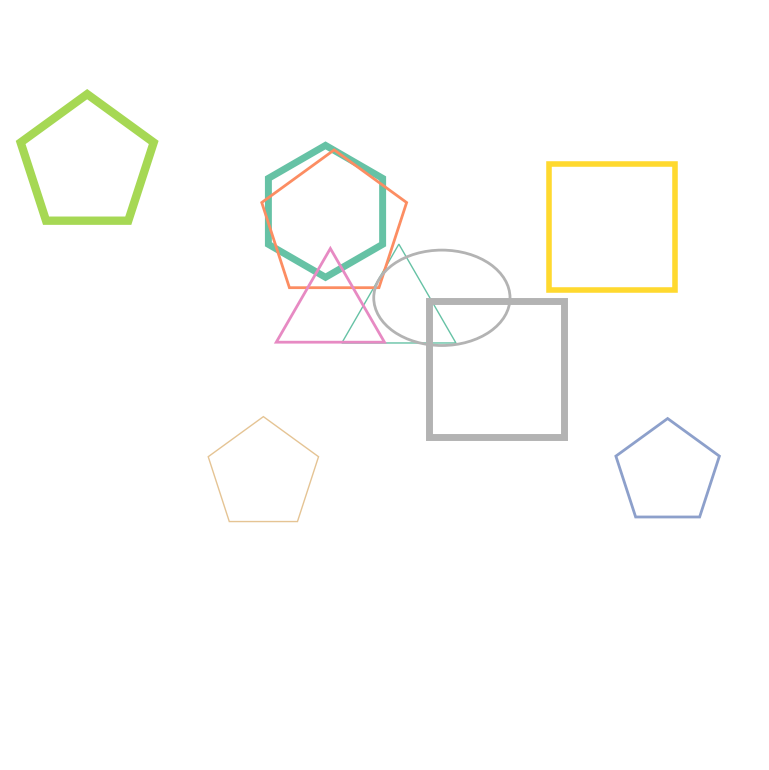[{"shape": "hexagon", "thickness": 2.5, "radius": 0.43, "center": [0.423, 0.726]}, {"shape": "triangle", "thickness": 0.5, "radius": 0.43, "center": [0.518, 0.597]}, {"shape": "pentagon", "thickness": 1, "radius": 0.49, "center": [0.434, 0.706]}, {"shape": "pentagon", "thickness": 1, "radius": 0.35, "center": [0.867, 0.386]}, {"shape": "triangle", "thickness": 1, "radius": 0.41, "center": [0.429, 0.596]}, {"shape": "pentagon", "thickness": 3, "radius": 0.45, "center": [0.113, 0.787]}, {"shape": "square", "thickness": 2, "radius": 0.41, "center": [0.795, 0.705]}, {"shape": "pentagon", "thickness": 0.5, "radius": 0.38, "center": [0.342, 0.384]}, {"shape": "square", "thickness": 2.5, "radius": 0.44, "center": [0.645, 0.521]}, {"shape": "oval", "thickness": 1, "radius": 0.44, "center": [0.574, 0.613]}]